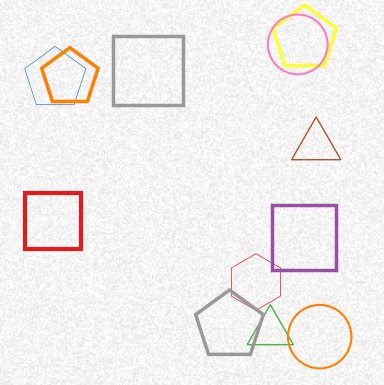[{"shape": "hexagon", "thickness": 0.5, "radius": 0.37, "center": [0.665, 0.268]}, {"shape": "square", "thickness": 3, "radius": 0.36, "center": [0.137, 0.427]}, {"shape": "pentagon", "thickness": 0.5, "radius": 0.42, "center": [0.143, 0.796]}, {"shape": "triangle", "thickness": 1, "radius": 0.35, "center": [0.702, 0.139]}, {"shape": "square", "thickness": 2.5, "radius": 0.42, "center": [0.79, 0.383]}, {"shape": "pentagon", "thickness": 2.5, "radius": 0.39, "center": [0.182, 0.799]}, {"shape": "circle", "thickness": 1.5, "radius": 0.41, "center": [0.83, 0.126]}, {"shape": "pentagon", "thickness": 2.5, "radius": 0.43, "center": [0.791, 0.9]}, {"shape": "triangle", "thickness": 1, "radius": 0.37, "center": [0.821, 0.622]}, {"shape": "circle", "thickness": 1.5, "radius": 0.39, "center": [0.773, 0.885]}, {"shape": "square", "thickness": 2.5, "radius": 0.45, "center": [0.385, 0.817]}, {"shape": "pentagon", "thickness": 2.5, "radius": 0.46, "center": [0.596, 0.154]}]